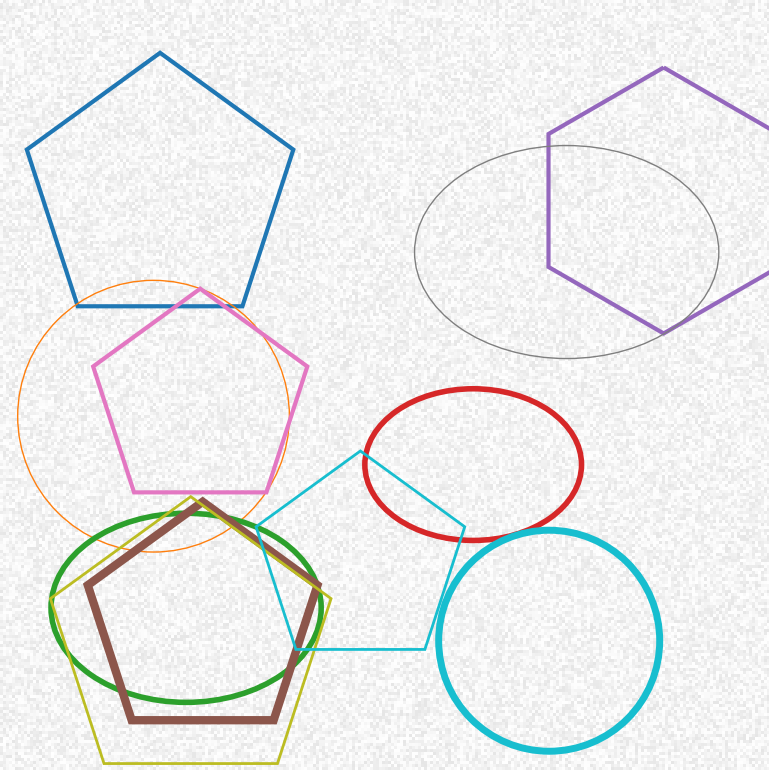[{"shape": "pentagon", "thickness": 1.5, "radius": 0.91, "center": [0.208, 0.749]}, {"shape": "circle", "thickness": 0.5, "radius": 0.88, "center": [0.199, 0.459]}, {"shape": "oval", "thickness": 2, "radius": 0.88, "center": [0.242, 0.211]}, {"shape": "oval", "thickness": 2, "radius": 0.7, "center": [0.615, 0.397]}, {"shape": "hexagon", "thickness": 1.5, "radius": 0.86, "center": [0.862, 0.74]}, {"shape": "pentagon", "thickness": 3, "radius": 0.78, "center": [0.263, 0.192]}, {"shape": "pentagon", "thickness": 1.5, "radius": 0.73, "center": [0.26, 0.479]}, {"shape": "oval", "thickness": 0.5, "radius": 0.99, "center": [0.736, 0.673]}, {"shape": "pentagon", "thickness": 1, "radius": 0.96, "center": [0.248, 0.163]}, {"shape": "circle", "thickness": 2.5, "radius": 0.72, "center": [0.713, 0.168]}, {"shape": "pentagon", "thickness": 1, "radius": 0.71, "center": [0.468, 0.272]}]